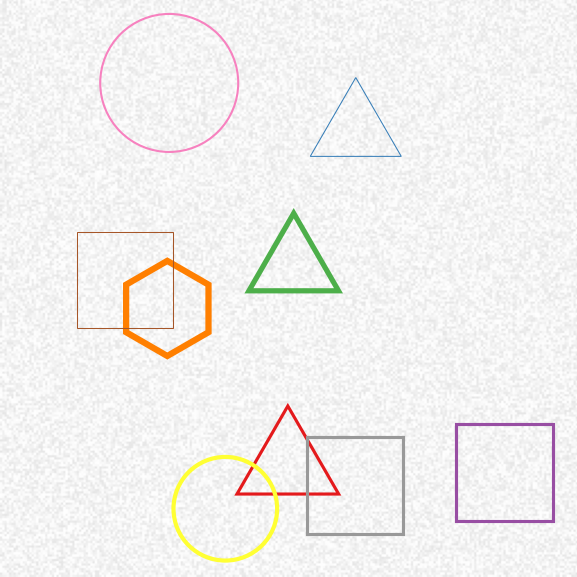[{"shape": "triangle", "thickness": 1.5, "radius": 0.51, "center": [0.498, 0.194]}, {"shape": "triangle", "thickness": 0.5, "radius": 0.45, "center": [0.616, 0.774]}, {"shape": "triangle", "thickness": 2.5, "radius": 0.45, "center": [0.509, 0.54]}, {"shape": "square", "thickness": 1.5, "radius": 0.42, "center": [0.874, 0.181]}, {"shape": "hexagon", "thickness": 3, "radius": 0.41, "center": [0.29, 0.465]}, {"shape": "circle", "thickness": 2, "radius": 0.45, "center": [0.39, 0.118]}, {"shape": "square", "thickness": 0.5, "radius": 0.42, "center": [0.216, 0.514]}, {"shape": "circle", "thickness": 1, "radius": 0.6, "center": [0.293, 0.856]}, {"shape": "square", "thickness": 1.5, "radius": 0.42, "center": [0.614, 0.159]}]